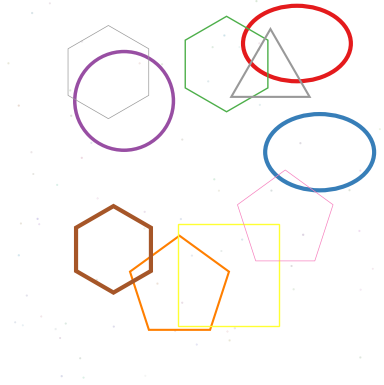[{"shape": "oval", "thickness": 3, "radius": 0.7, "center": [0.771, 0.887]}, {"shape": "oval", "thickness": 3, "radius": 0.71, "center": [0.83, 0.605]}, {"shape": "hexagon", "thickness": 1, "radius": 0.62, "center": [0.588, 0.834]}, {"shape": "circle", "thickness": 2.5, "radius": 0.64, "center": [0.322, 0.738]}, {"shape": "pentagon", "thickness": 1.5, "radius": 0.68, "center": [0.466, 0.253]}, {"shape": "square", "thickness": 1, "radius": 0.66, "center": [0.594, 0.287]}, {"shape": "hexagon", "thickness": 3, "radius": 0.56, "center": [0.295, 0.352]}, {"shape": "pentagon", "thickness": 0.5, "radius": 0.65, "center": [0.741, 0.428]}, {"shape": "hexagon", "thickness": 0.5, "radius": 0.61, "center": [0.282, 0.813]}, {"shape": "triangle", "thickness": 1.5, "radius": 0.59, "center": [0.702, 0.807]}]